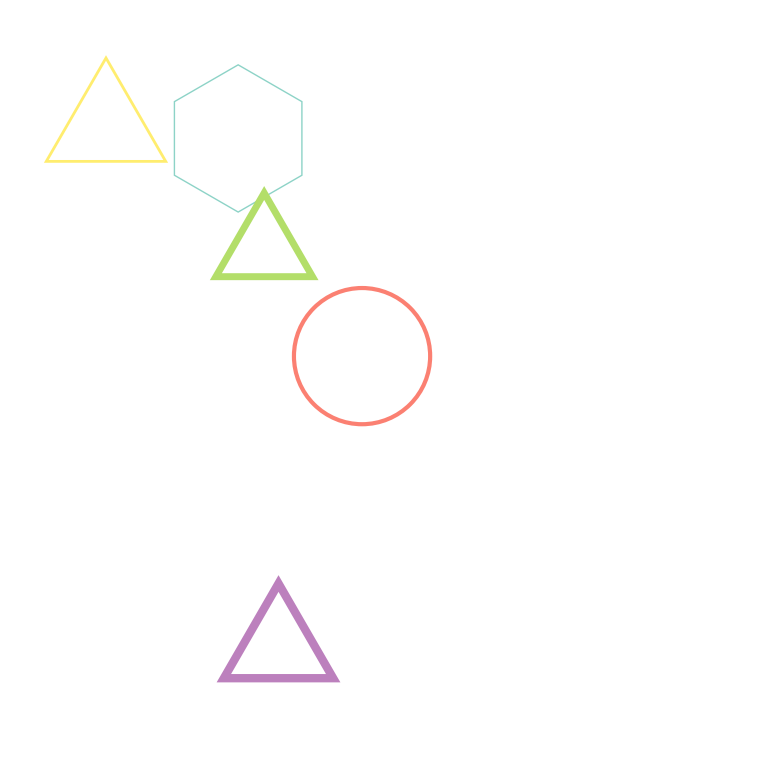[{"shape": "hexagon", "thickness": 0.5, "radius": 0.48, "center": [0.309, 0.82]}, {"shape": "circle", "thickness": 1.5, "radius": 0.44, "center": [0.47, 0.538]}, {"shape": "triangle", "thickness": 2.5, "radius": 0.36, "center": [0.343, 0.677]}, {"shape": "triangle", "thickness": 3, "radius": 0.41, "center": [0.362, 0.16]}, {"shape": "triangle", "thickness": 1, "radius": 0.45, "center": [0.138, 0.835]}]